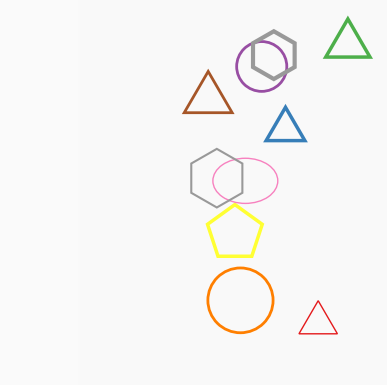[{"shape": "triangle", "thickness": 1, "radius": 0.29, "center": [0.821, 0.162]}, {"shape": "triangle", "thickness": 2.5, "radius": 0.29, "center": [0.737, 0.664]}, {"shape": "triangle", "thickness": 2.5, "radius": 0.33, "center": [0.898, 0.885]}, {"shape": "circle", "thickness": 2, "radius": 0.32, "center": [0.675, 0.827]}, {"shape": "circle", "thickness": 2, "radius": 0.42, "center": [0.621, 0.22]}, {"shape": "pentagon", "thickness": 2.5, "radius": 0.37, "center": [0.606, 0.394]}, {"shape": "triangle", "thickness": 2, "radius": 0.36, "center": [0.537, 0.743]}, {"shape": "oval", "thickness": 1, "radius": 0.42, "center": [0.633, 0.53]}, {"shape": "hexagon", "thickness": 3, "radius": 0.31, "center": [0.707, 0.857]}, {"shape": "hexagon", "thickness": 1.5, "radius": 0.38, "center": [0.56, 0.537]}]